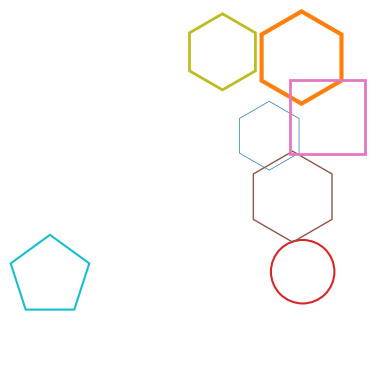[{"shape": "hexagon", "thickness": 0.5, "radius": 0.45, "center": [0.699, 0.647]}, {"shape": "hexagon", "thickness": 3, "radius": 0.6, "center": [0.783, 0.851]}, {"shape": "circle", "thickness": 1.5, "radius": 0.41, "center": [0.786, 0.294]}, {"shape": "hexagon", "thickness": 1, "radius": 0.59, "center": [0.76, 0.489]}, {"shape": "square", "thickness": 2, "radius": 0.48, "center": [0.851, 0.695]}, {"shape": "hexagon", "thickness": 2, "radius": 0.49, "center": [0.578, 0.865]}, {"shape": "pentagon", "thickness": 1.5, "radius": 0.54, "center": [0.13, 0.283]}]